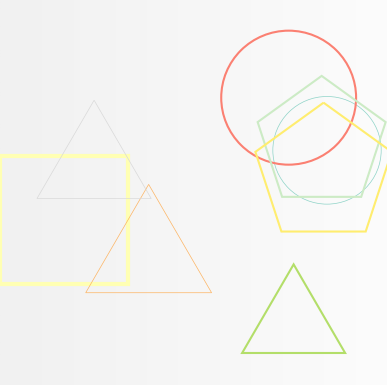[{"shape": "circle", "thickness": 0.5, "radius": 0.7, "center": [0.844, 0.61]}, {"shape": "square", "thickness": 3, "radius": 0.83, "center": [0.165, 0.429]}, {"shape": "circle", "thickness": 1.5, "radius": 0.87, "center": [0.745, 0.746]}, {"shape": "triangle", "thickness": 0.5, "radius": 0.94, "center": [0.384, 0.333]}, {"shape": "triangle", "thickness": 1.5, "radius": 0.77, "center": [0.758, 0.16]}, {"shape": "triangle", "thickness": 0.5, "radius": 0.85, "center": [0.243, 0.569]}, {"shape": "pentagon", "thickness": 1.5, "radius": 0.87, "center": [0.83, 0.629]}, {"shape": "pentagon", "thickness": 1.5, "radius": 0.93, "center": [0.835, 0.548]}]